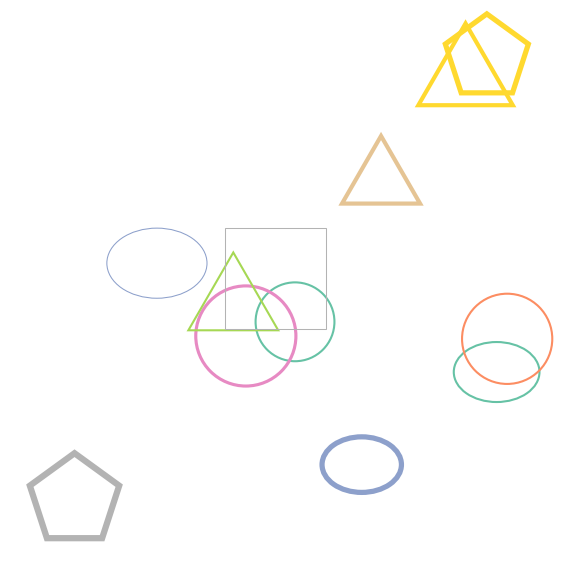[{"shape": "oval", "thickness": 1, "radius": 0.37, "center": [0.86, 0.355]}, {"shape": "circle", "thickness": 1, "radius": 0.34, "center": [0.511, 0.442]}, {"shape": "circle", "thickness": 1, "radius": 0.39, "center": [0.878, 0.412]}, {"shape": "oval", "thickness": 2.5, "radius": 0.34, "center": [0.626, 0.195]}, {"shape": "oval", "thickness": 0.5, "radius": 0.43, "center": [0.272, 0.543]}, {"shape": "circle", "thickness": 1.5, "radius": 0.43, "center": [0.426, 0.417]}, {"shape": "triangle", "thickness": 1, "radius": 0.45, "center": [0.404, 0.472]}, {"shape": "triangle", "thickness": 2, "radius": 0.47, "center": [0.806, 0.864]}, {"shape": "pentagon", "thickness": 2.5, "radius": 0.38, "center": [0.843, 0.9]}, {"shape": "triangle", "thickness": 2, "radius": 0.39, "center": [0.66, 0.686]}, {"shape": "square", "thickness": 0.5, "radius": 0.44, "center": [0.477, 0.516]}, {"shape": "pentagon", "thickness": 3, "radius": 0.41, "center": [0.129, 0.133]}]